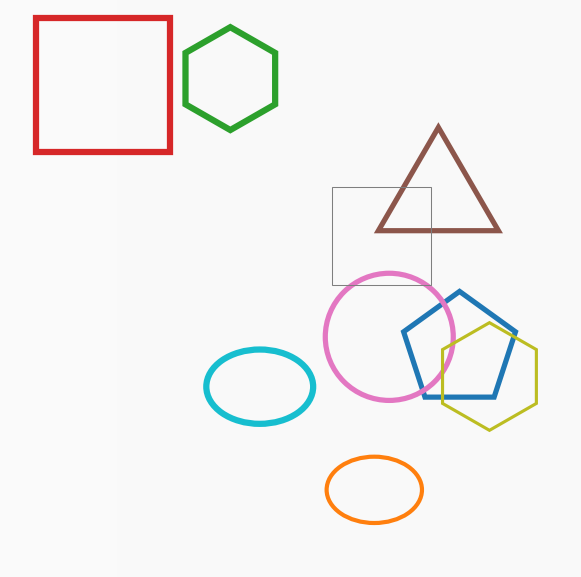[{"shape": "pentagon", "thickness": 2.5, "radius": 0.51, "center": [0.791, 0.393]}, {"shape": "oval", "thickness": 2, "radius": 0.41, "center": [0.644, 0.151]}, {"shape": "hexagon", "thickness": 3, "radius": 0.45, "center": [0.396, 0.863]}, {"shape": "square", "thickness": 3, "radius": 0.58, "center": [0.177, 0.852]}, {"shape": "triangle", "thickness": 2.5, "radius": 0.6, "center": [0.754, 0.659]}, {"shape": "circle", "thickness": 2.5, "radius": 0.55, "center": [0.67, 0.416]}, {"shape": "square", "thickness": 0.5, "radius": 0.42, "center": [0.657, 0.591]}, {"shape": "hexagon", "thickness": 1.5, "radius": 0.47, "center": [0.842, 0.347]}, {"shape": "oval", "thickness": 3, "radius": 0.46, "center": [0.447, 0.33]}]